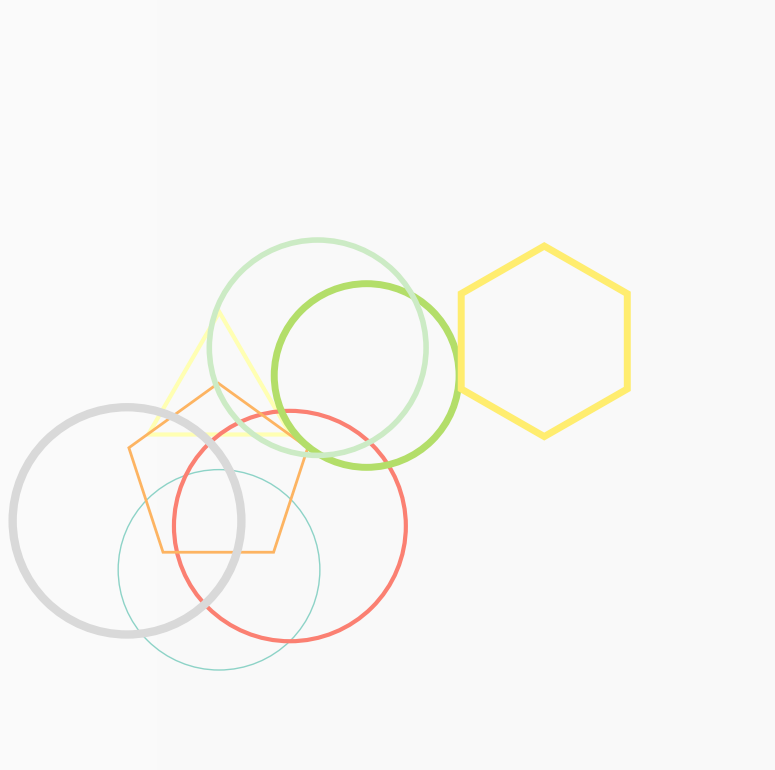[{"shape": "circle", "thickness": 0.5, "radius": 0.65, "center": [0.283, 0.26]}, {"shape": "triangle", "thickness": 1.5, "radius": 0.53, "center": [0.283, 0.489]}, {"shape": "circle", "thickness": 1.5, "radius": 0.75, "center": [0.374, 0.317]}, {"shape": "pentagon", "thickness": 1, "radius": 0.61, "center": [0.282, 0.381]}, {"shape": "circle", "thickness": 2.5, "radius": 0.6, "center": [0.473, 0.512]}, {"shape": "circle", "thickness": 3, "radius": 0.74, "center": [0.164, 0.324]}, {"shape": "circle", "thickness": 2, "radius": 0.7, "center": [0.41, 0.548]}, {"shape": "hexagon", "thickness": 2.5, "radius": 0.62, "center": [0.702, 0.557]}]